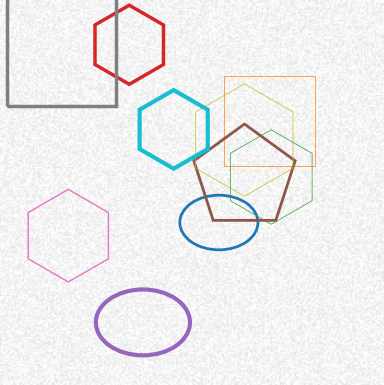[{"shape": "oval", "thickness": 2, "radius": 0.51, "center": [0.569, 0.422]}, {"shape": "square", "thickness": 0.5, "radius": 0.59, "center": [0.7, 0.686]}, {"shape": "hexagon", "thickness": 0.5, "radius": 0.61, "center": [0.704, 0.54]}, {"shape": "hexagon", "thickness": 2.5, "radius": 0.51, "center": [0.336, 0.884]}, {"shape": "oval", "thickness": 3, "radius": 0.61, "center": [0.371, 0.163]}, {"shape": "pentagon", "thickness": 2, "radius": 0.69, "center": [0.635, 0.54]}, {"shape": "hexagon", "thickness": 1, "radius": 0.6, "center": [0.177, 0.388]}, {"shape": "square", "thickness": 2.5, "radius": 0.71, "center": [0.159, 0.866]}, {"shape": "hexagon", "thickness": 0.5, "radius": 0.73, "center": [0.635, 0.636]}, {"shape": "hexagon", "thickness": 3, "radius": 0.51, "center": [0.451, 0.664]}]